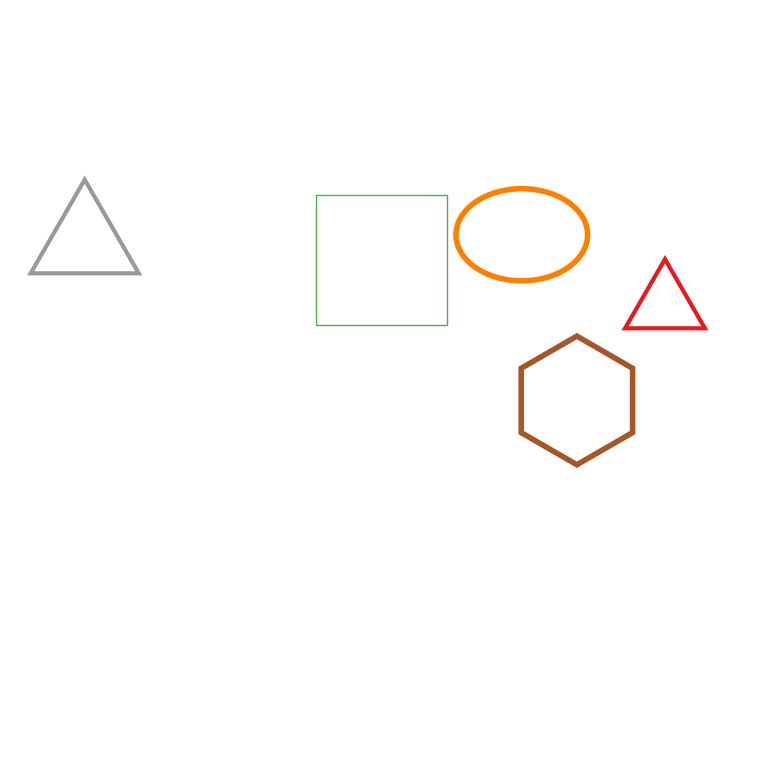[{"shape": "triangle", "thickness": 1.5, "radius": 0.3, "center": [0.864, 0.604]}, {"shape": "square", "thickness": 0.5, "radius": 0.42, "center": [0.496, 0.662]}, {"shape": "oval", "thickness": 2, "radius": 0.43, "center": [0.678, 0.695]}, {"shape": "hexagon", "thickness": 2, "radius": 0.42, "center": [0.749, 0.48]}, {"shape": "triangle", "thickness": 1.5, "radius": 0.41, "center": [0.11, 0.686]}]